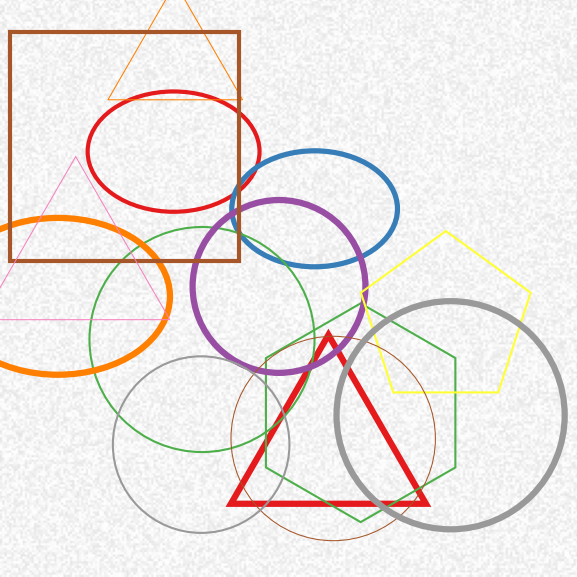[{"shape": "oval", "thickness": 2, "radius": 0.74, "center": [0.301, 0.737]}, {"shape": "triangle", "thickness": 3, "radius": 0.97, "center": [0.569, 0.224]}, {"shape": "oval", "thickness": 2.5, "radius": 0.72, "center": [0.545, 0.638]}, {"shape": "hexagon", "thickness": 1, "radius": 0.95, "center": [0.625, 0.284]}, {"shape": "circle", "thickness": 1, "radius": 0.97, "center": [0.35, 0.411]}, {"shape": "circle", "thickness": 3, "radius": 0.75, "center": [0.483, 0.503]}, {"shape": "oval", "thickness": 3, "radius": 0.97, "center": [0.1, 0.486]}, {"shape": "triangle", "thickness": 0.5, "radius": 0.67, "center": [0.303, 0.894]}, {"shape": "pentagon", "thickness": 1, "radius": 0.77, "center": [0.772, 0.445]}, {"shape": "circle", "thickness": 0.5, "radius": 0.88, "center": [0.577, 0.24]}, {"shape": "square", "thickness": 2, "radius": 0.99, "center": [0.215, 0.745]}, {"shape": "triangle", "thickness": 0.5, "radius": 0.94, "center": [0.131, 0.54]}, {"shape": "circle", "thickness": 1, "radius": 0.76, "center": [0.348, 0.229]}, {"shape": "circle", "thickness": 3, "radius": 0.99, "center": [0.78, 0.28]}]